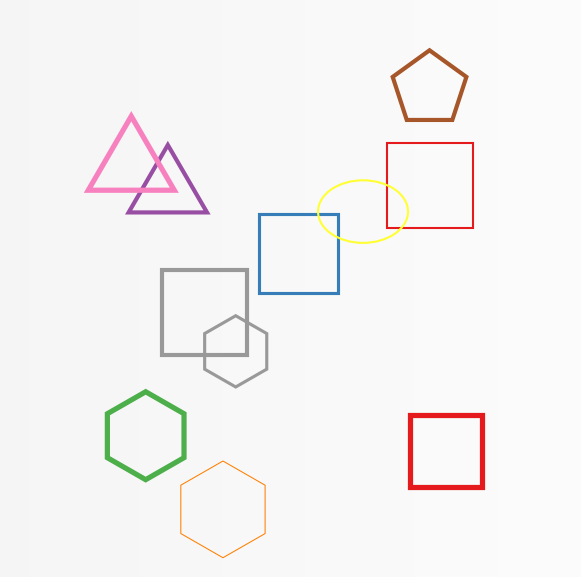[{"shape": "square", "thickness": 1, "radius": 0.37, "center": [0.74, 0.678]}, {"shape": "square", "thickness": 2.5, "radius": 0.31, "center": [0.767, 0.219]}, {"shape": "square", "thickness": 1.5, "radius": 0.34, "center": [0.513, 0.56]}, {"shape": "hexagon", "thickness": 2.5, "radius": 0.38, "center": [0.251, 0.245]}, {"shape": "triangle", "thickness": 2, "radius": 0.39, "center": [0.289, 0.67]}, {"shape": "hexagon", "thickness": 0.5, "radius": 0.42, "center": [0.384, 0.117]}, {"shape": "oval", "thickness": 1, "radius": 0.39, "center": [0.625, 0.633]}, {"shape": "pentagon", "thickness": 2, "radius": 0.33, "center": [0.739, 0.845]}, {"shape": "triangle", "thickness": 2.5, "radius": 0.43, "center": [0.226, 0.712]}, {"shape": "square", "thickness": 2, "radius": 0.37, "center": [0.352, 0.458]}, {"shape": "hexagon", "thickness": 1.5, "radius": 0.31, "center": [0.406, 0.391]}]